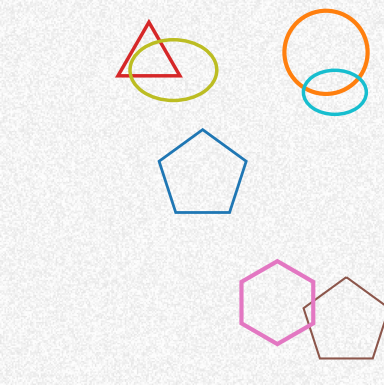[{"shape": "pentagon", "thickness": 2, "radius": 0.59, "center": [0.526, 0.544]}, {"shape": "circle", "thickness": 3, "radius": 0.54, "center": [0.847, 0.864]}, {"shape": "triangle", "thickness": 2.5, "radius": 0.46, "center": [0.387, 0.85]}, {"shape": "pentagon", "thickness": 1.5, "radius": 0.58, "center": [0.9, 0.163]}, {"shape": "hexagon", "thickness": 3, "radius": 0.54, "center": [0.72, 0.214]}, {"shape": "oval", "thickness": 2.5, "radius": 0.56, "center": [0.45, 0.818]}, {"shape": "oval", "thickness": 2.5, "radius": 0.41, "center": [0.87, 0.76]}]